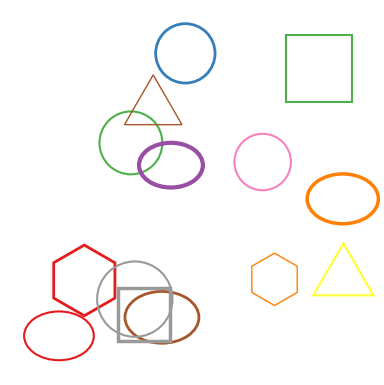[{"shape": "oval", "thickness": 1.5, "radius": 0.45, "center": [0.153, 0.128]}, {"shape": "hexagon", "thickness": 2, "radius": 0.46, "center": [0.219, 0.272]}, {"shape": "circle", "thickness": 2, "radius": 0.39, "center": [0.481, 0.861]}, {"shape": "circle", "thickness": 1.5, "radius": 0.41, "center": [0.34, 0.629]}, {"shape": "square", "thickness": 1.5, "radius": 0.43, "center": [0.829, 0.821]}, {"shape": "oval", "thickness": 3, "radius": 0.41, "center": [0.444, 0.571]}, {"shape": "hexagon", "thickness": 1, "radius": 0.34, "center": [0.713, 0.274]}, {"shape": "oval", "thickness": 2.5, "radius": 0.46, "center": [0.89, 0.484]}, {"shape": "triangle", "thickness": 1.5, "radius": 0.45, "center": [0.892, 0.278]}, {"shape": "triangle", "thickness": 1, "radius": 0.43, "center": [0.398, 0.719]}, {"shape": "oval", "thickness": 2, "radius": 0.48, "center": [0.421, 0.176]}, {"shape": "circle", "thickness": 1.5, "radius": 0.37, "center": [0.682, 0.579]}, {"shape": "circle", "thickness": 1.5, "radius": 0.49, "center": [0.35, 0.223]}, {"shape": "square", "thickness": 2.5, "radius": 0.34, "center": [0.375, 0.183]}]